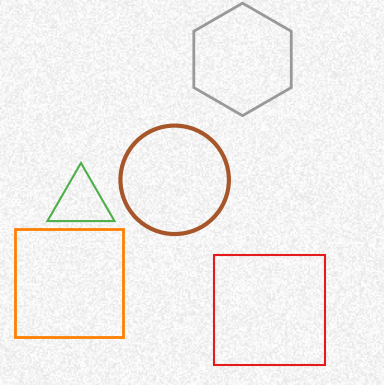[{"shape": "square", "thickness": 1.5, "radius": 0.72, "center": [0.7, 0.195]}, {"shape": "triangle", "thickness": 1.5, "radius": 0.5, "center": [0.21, 0.476]}, {"shape": "square", "thickness": 2, "radius": 0.7, "center": [0.179, 0.264]}, {"shape": "circle", "thickness": 3, "radius": 0.7, "center": [0.454, 0.533]}, {"shape": "hexagon", "thickness": 2, "radius": 0.73, "center": [0.63, 0.846]}]